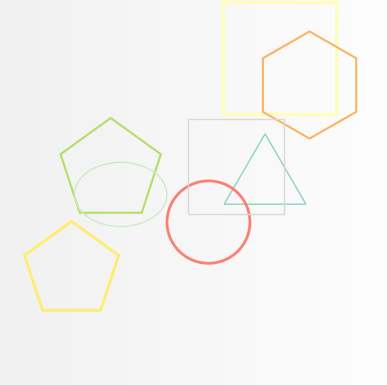[{"shape": "triangle", "thickness": 1, "radius": 0.61, "center": [0.684, 0.531]}, {"shape": "square", "thickness": 2, "radius": 0.73, "center": [0.721, 0.848]}, {"shape": "circle", "thickness": 2, "radius": 0.54, "center": [0.538, 0.423]}, {"shape": "hexagon", "thickness": 1.5, "radius": 0.7, "center": [0.799, 0.779]}, {"shape": "pentagon", "thickness": 1.5, "radius": 0.68, "center": [0.286, 0.557]}, {"shape": "square", "thickness": 1, "radius": 0.62, "center": [0.609, 0.567]}, {"shape": "oval", "thickness": 1, "radius": 0.6, "center": [0.312, 0.495]}, {"shape": "pentagon", "thickness": 2, "radius": 0.64, "center": [0.185, 0.297]}]